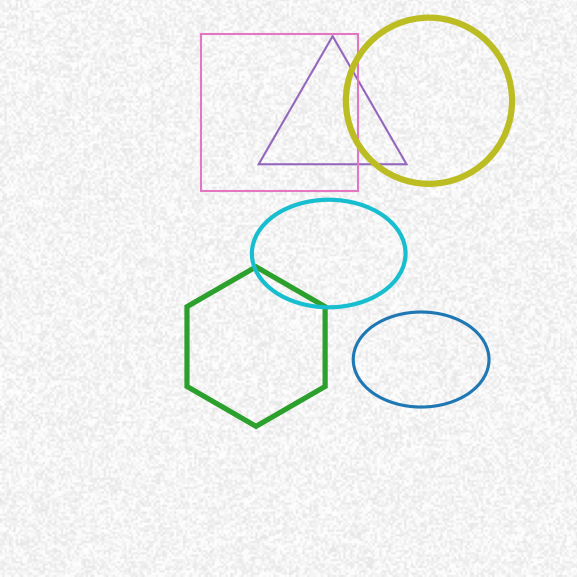[{"shape": "oval", "thickness": 1.5, "radius": 0.59, "center": [0.729, 0.377]}, {"shape": "hexagon", "thickness": 2.5, "radius": 0.69, "center": [0.443, 0.399]}, {"shape": "triangle", "thickness": 1, "radius": 0.74, "center": [0.576, 0.789]}, {"shape": "square", "thickness": 1, "radius": 0.68, "center": [0.483, 0.805]}, {"shape": "circle", "thickness": 3, "radius": 0.72, "center": [0.743, 0.825]}, {"shape": "oval", "thickness": 2, "radius": 0.67, "center": [0.569, 0.56]}]